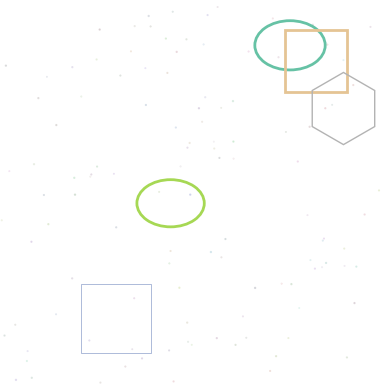[{"shape": "oval", "thickness": 2, "radius": 0.46, "center": [0.753, 0.882]}, {"shape": "square", "thickness": 0.5, "radius": 0.45, "center": [0.301, 0.173]}, {"shape": "oval", "thickness": 2, "radius": 0.44, "center": [0.443, 0.472]}, {"shape": "square", "thickness": 2, "radius": 0.4, "center": [0.821, 0.841]}, {"shape": "hexagon", "thickness": 1, "radius": 0.47, "center": [0.892, 0.718]}]